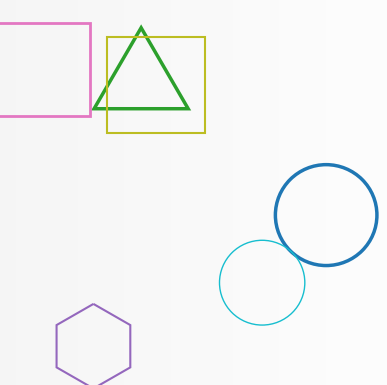[{"shape": "circle", "thickness": 2.5, "radius": 0.66, "center": [0.842, 0.441]}, {"shape": "triangle", "thickness": 2.5, "radius": 0.7, "center": [0.364, 0.788]}, {"shape": "hexagon", "thickness": 1.5, "radius": 0.55, "center": [0.241, 0.101]}, {"shape": "square", "thickness": 2, "radius": 0.6, "center": [0.114, 0.819]}, {"shape": "square", "thickness": 1.5, "radius": 0.63, "center": [0.402, 0.779]}, {"shape": "circle", "thickness": 1, "radius": 0.55, "center": [0.677, 0.266]}]